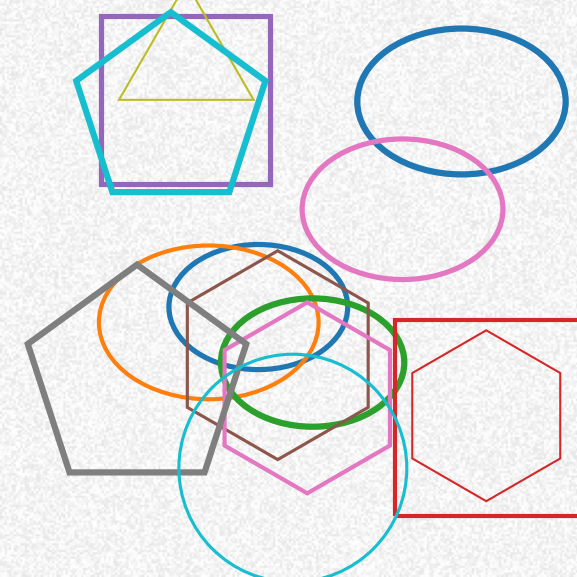[{"shape": "oval", "thickness": 3, "radius": 0.9, "center": [0.799, 0.823]}, {"shape": "oval", "thickness": 2.5, "radius": 0.77, "center": [0.447, 0.467]}, {"shape": "oval", "thickness": 2, "radius": 0.95, "center": [0.361, 0.441]}, {"shape": "oval", "thickness": 3, "radius": 0.79, "center": [0.541, 0.371]}, {"shape": "square", "thickness": 2, "radius": 0.85, "center": [0.853, 0.275]}, {"shape": "hexagon", "thickness": 1, "radius": 0.74, "center": [0.842, 0.279]}, {"shape": "square", "thickness": 2.5, "radius": 0.73, "center": [0.322, 0.826]}, {"shape": "hexagon", "thickness": 1.5, "radius": 0.9, "center": [0.481, 0.384]}, {"shape": "oval", "thickness": 2.5, "radius": 0.87, "center": [0.697, 0.637]}, {"shape": "hexagon", "thickness": 2, "radius": 0.83, "center": [0.532, 0.31]}, {"shape": "pentagon", "thickness": 3, "radius": 0.99, "center": [0.237, 0.342]}, {"shape": "triangle", "thickness": 1, "radius": 0.67, "center": [0.323, 0.894]}, {"shape": "circle", "thickness": 1.5, "radius": 0.99, "center": [0.507, 0.188]}, {"shape": "pentagon", "thickness": 3, "radius": 0.86, "center": [0.296, 0.806]}]